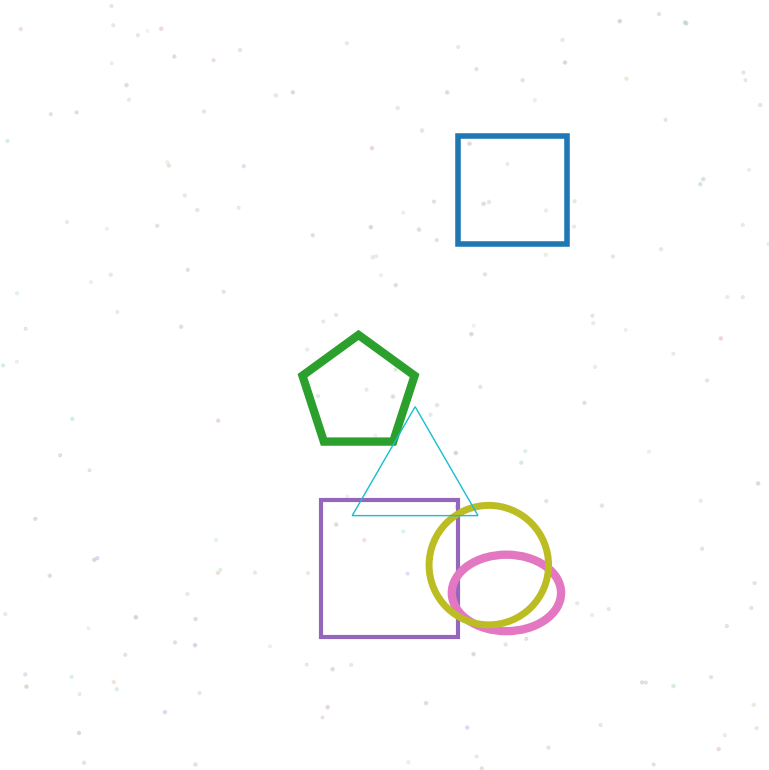[{"shape": "square", "thickness": 2, "radius": 0.35, "center": [0.666, 0.753]}, {"shape": "pentagon", "thickness": 3, "radius": 0.38, "center": [0.466, 0.488]}, {"shape": "square", "thickness": 1.5, "radius": 0.44, "center": [0.506, 0.261]}, {"shape": "oval", "thickness": 3, "radius": 0.35, "center": [0.658, 0.23]}, {"shape": "circle", "thickness": 2.5, "radius": 0.39, "center": [0.635, 0.266]}, {"shape": "triangle", "thickness": 0.5, "radius": 0.47, "center": [0.539, 0.378]}]